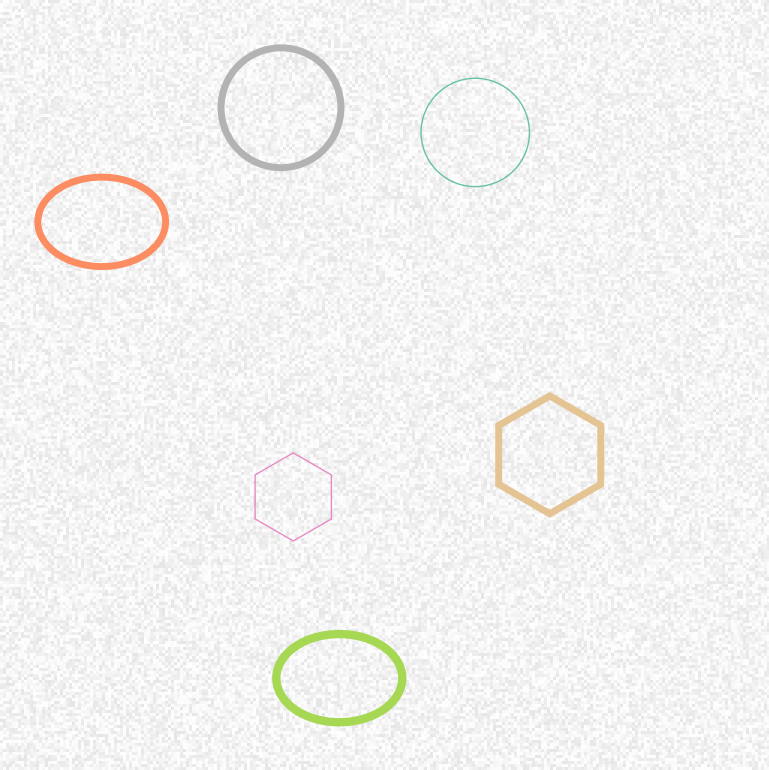[{"shape": "circle", "thickness": 0.5, "radius": 0.35, "center": [0.617, 0.828]}, {"shape": "oval", "thickness": 2.5, "radius": 0.41, "center": [0.132, 0.712]}, {"shape": "hexagon", "thickness": 0.5, "radius": 0.29, "center": [0.381, 0.355]}, {"shape": "oval", "thickness": 3, "radius": 0.41, "center": [0.441, 0.119]}, {"shape": "hexagon", "thickness": 2.5, "radius": 0.38, "center": [0.714, 0.409]}, {"shape": "circle", "thickness": 2.5, "radius": 0.39, "center": [0.365, 0.86]}]